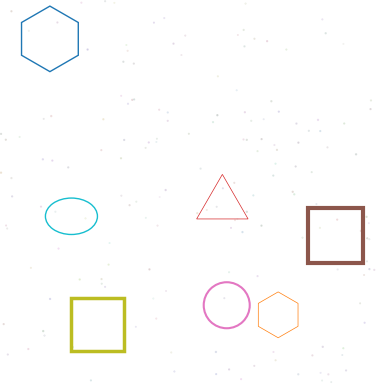[{"shape": "hexagon", "thickness": 1, "radius": 0.43, "center": [0.13, 0.899]}, {"shape": "hexagon", "thickness": 0.5, "radius": 0.3, "center": [0.723, 0.182]}, {"shape": "triangle", "thickness": 0.5, "radius": 0.39, "center": [0.578, 0.47]}, {"shape": "square", "thickness": 3, "radius": 0.36, "center": [0.872, 0.388]}, {"shape": "circle", "thickness": 1.5, "radius": 0.3, "center": [0.589, 0.207]}, {"shape": "square", "thickness": 2.5, "radius": 0.35, "center": [0.253, 0.157]}, {"shape": "oval", "thickness": 1, "radius": 0.34, "center": [0.186, 0.438]}]